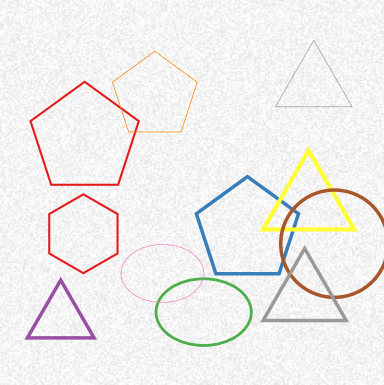[{"shape": "pentagon", "thickness": 1.5, "radius": 0.74, "center": [0.22, 0.64]}, {"shape": "hexagon", "thickness": 1.5, "radius": 0.51, "center": [0.217, 0.393]}, {"shape": "pentagon", "thickness": 2.5, "radius": 0.7, "center": [0.643, 0.402]}, {"shape": "oval", "thickness": 2, "radius": 0.62, "center": [0.529, 0.189]}, {"shape": "triangle", "thickness": 2.5, "radius": 0.5, "center": [0.158, 0.172]}, {"shape": "pentagon", "thickness": 0.5, "radius": 0.58, "center": [0.402, 0.751]}, {"shape": "triangle", "thickness": 3, "radius": 0.68, "center": [0.802, 0.472]}, {"shape": "circle", "thickness": 2.5, "radius": 0.7, "center": [0.869, 0.367]}, {"shape": "oval", "thickness": 0.5, "radius": 0.54, "center": [0.422, 0.29]}, {"shape": "triangle", "thickness": 0.5, "radius": 0.58, "center": [0.815, 0.78]}, {"shape": "triangle", "thickness": 2.5, "radius": 0.62, "center": [0.791, 0.23]}]